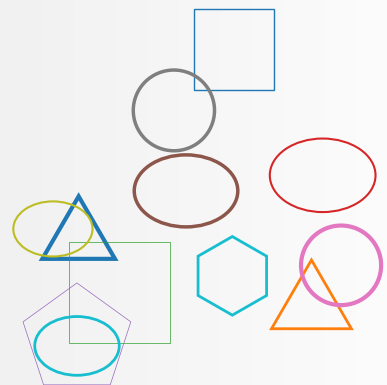[{"shape": "square", "thickness": 1, "radius": 0.52, "center": [0.604, 0.871]}, {"shape": "triangle", "thickness": 3, "radius": 0.54, "center": [0.203, 0.382]}, {"shape": "triangle", "thickness": 2, "radius": 0.6, "center": [0.804, 0.206]}, {"shape": "square", "thickness": 0.5, "radius": 0.65, "center": [0.308, 0.241]}, {"shape": "oval", "thickness": 1.5, "radius": 0.68, "center": [0.833, 0.545]}, {"shape": "pentagon", "thickness": 0.5, "radius": 0.73, "center": [0.199, 0.119]}, {"shape": "oval", "thickness": 2.5, "radius": 0.67, "center": [0.48, 0.504]}, {"shape": "circle", "thickness": 3, "radius": 0.52, "center": [0.88, 0.311]}, {"shape": "circle", "thickness": 2.5, "radius": 0.52, "center": [0.449, 0.713]}, {"shape": "oval", "thickness": 1.5, "radius": 0.51, "center": [0.137, 0.405]}, {"shape": "hexagon", "thickness": 2, "radius": 0.51, "center": [0.6, 0.284]}, {"shape": "oval", "thickness": 2, "radius": 0.55, "center": [0.199, 0.102]}]